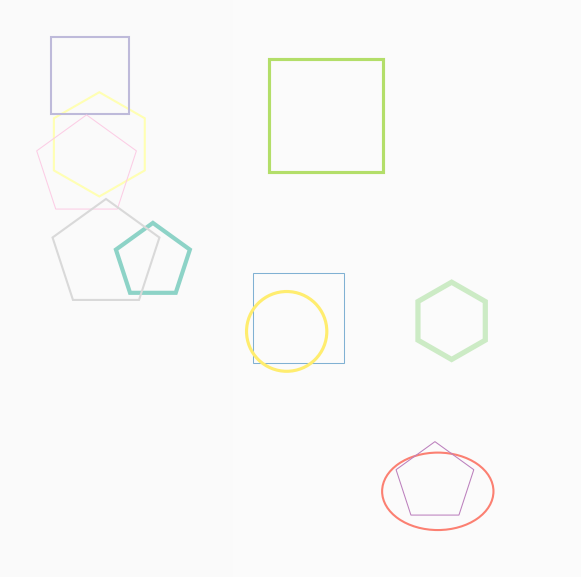[{"shape": "pentagon", "thickness": 2, "radius": 0.33, "center": [0.263, 0.546]}, {"shape": "hexagon", "thickness": 1, "radius": 0.45, "center": [0.171, 0.749]}, {"shape": "square", "thickness": 1, "radius": 0.33, "center": [0.155, 0.868]}, {"shape": "oval", "thickness": 1, "radius": 0.48, "center": [0.753, 0.148]}, {"shape": "square", "thickness": 0.5, "radius": 0.39, "center": [0.513, 0.449]}, {"shape": "square", "thickness": 1.5, "radius": 0.49, "center": [0.561, 0.799]}, {"shape": "pentagon", "thickness": 0.5, "radius": 0.45, "center": [0.149, 0.71]}, {"shape": "pentagon", "thickness": 1, "radius": 0.48, "center": [0.182, 0.558]}, {"shape": "pentagon", "thickness": 0.5, "radius": 0.35, "center": [0.748, 0.164]}, {"shape": "hexagon", "thickness": 2.5, "radius": 0.33, "center": [0.777, 0.444]}, {"shape": "circle", "thickness": 1.5, "radius": 0.35, "center": [0.493, 0.425]}]